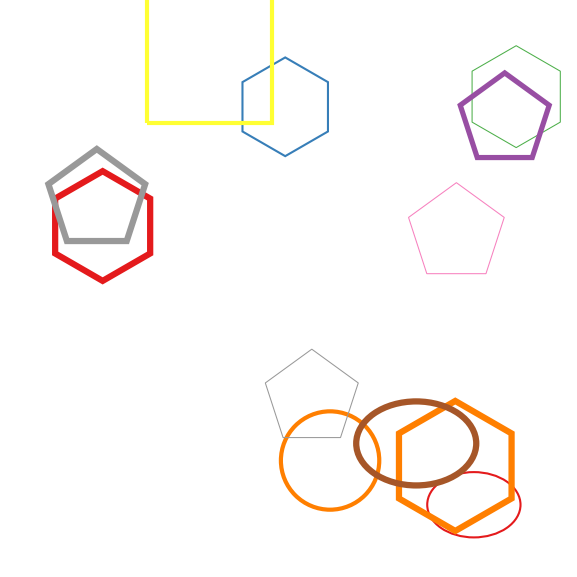[{"shape": "oval", "thickness": 1, "radius": 0.4, "center": [0.821, 0.125]}, {"shape": "hexagon", "thickness": 3, "radius": 0.47, "center": [0.178, 0.608]}, {"shape": "hexagon", "thickness": 1, "radius": 0.43, "center": [0.494, 0.814]}, {"shape": "hexagon", "thickness": 0.5, "radius": 0.44, "center": [0.894, 0.832]}, {"shape": "pentagon", "thickness": 2.5, "radius": 0.4, "center": [0.874, 0.792]}, {"shape": "hexagon", "thickness": 3, "radius": 0.56, "center": [0.788, 0.192]}, {"shape": "circle", "thickness": 2, "radius": 0.43, "center": [0.572, 0.202]}, {"shape": "square", "thickness": 2, "radius": 0.54, "center": [0.363, 0.894]}, {"shape": "oval", "thickness": 3, "radius": 0.52, "center": [0.721, 0.231]}, {"shape": "pentagon", "thickness": 0.5, "radius": 0.44, "center": [0.79, 0.596]}, {"shape": "pentagon", "thickness": 3, "radius": 0.44, "center": [0.168, 0.653]}, {"shape": "pentagon", "thickness": 0.5, "radius": 0.42, "center": [0.54, 0.31]}]